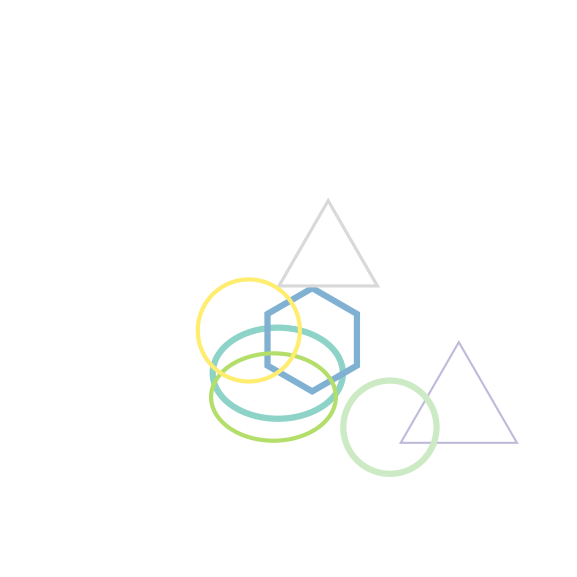[{"shape": "oval", "thickness": 3, "radius": 0.56, "center": [0.481, 0.353]}, {"shape": "triangle", "thickness": 1, "radius": 0.58, "center": [0.795, 0.29]}, {"shape": "hexagon", "thickness": 3, "radius": 0.45, "center": [0.541, 0.411]}, {"shape": "oval", "thickness": 2, "radius": 0.54, "center": [0.474, 0.312]}, {"shape": "triangle", "thickness": 1.5, "radius": 0.49, "center": [0.568, 0.553]}, {"shape": "circle", "thickness": 3, "radius": 0.4, "center": [0.675, 0.259]}, {"shape": "circle", "thickness": 2, "radius": 0.44, "center": [0.431, 0.427]}]